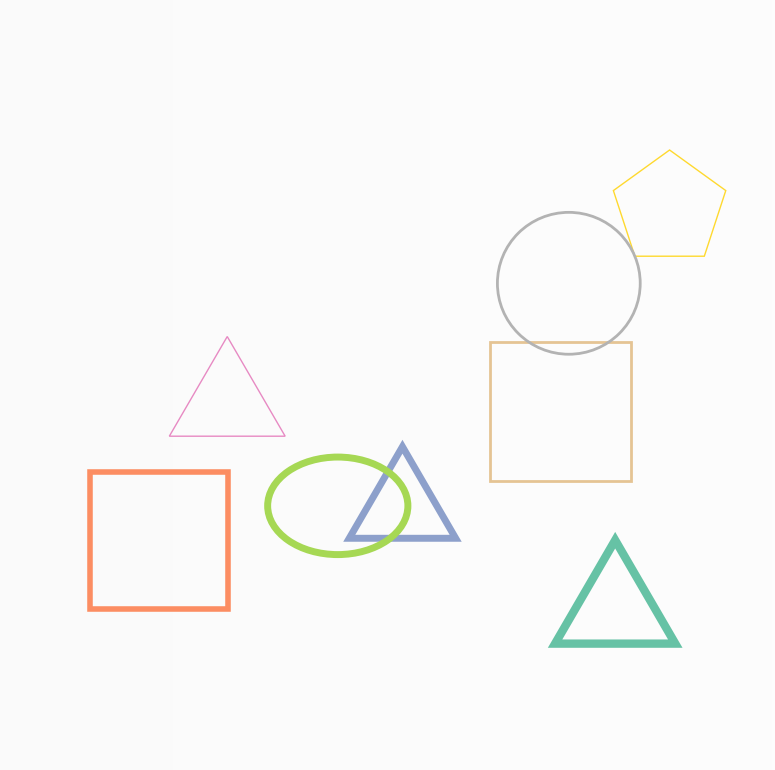[{"shape": "triangle", "thickness": 3, "radius": 0.45, "center": [0.794, 0.209]}, {"shape": "square", "thickness": 2, "radius": 0.44, "center": [0.205, 0.298]}, {"shape": "triangle", "thickness": 2.5, "radius": 0.4, "center": [0.519, 0.341]}, {"shape": "triangle", "thickness": 0.5, "radius": 0.43, "center": [0.293, 0.477]}, {"shape": "oval", "thickness": 2.5, "radius": 0.45, "center": [0.436, 0.343]}, {"shape": "pentagon", "thickness": 0.5, "radius": 0.38, "center": [0.864, 0.729]}, {"shape": "square", "thickness": 1, "radius": 0.45, "center": [0.723, 0.466]}, {"shape": "circle", "thickness": 1, "radius": 0.46, "center": [0.734, 0.632]}]